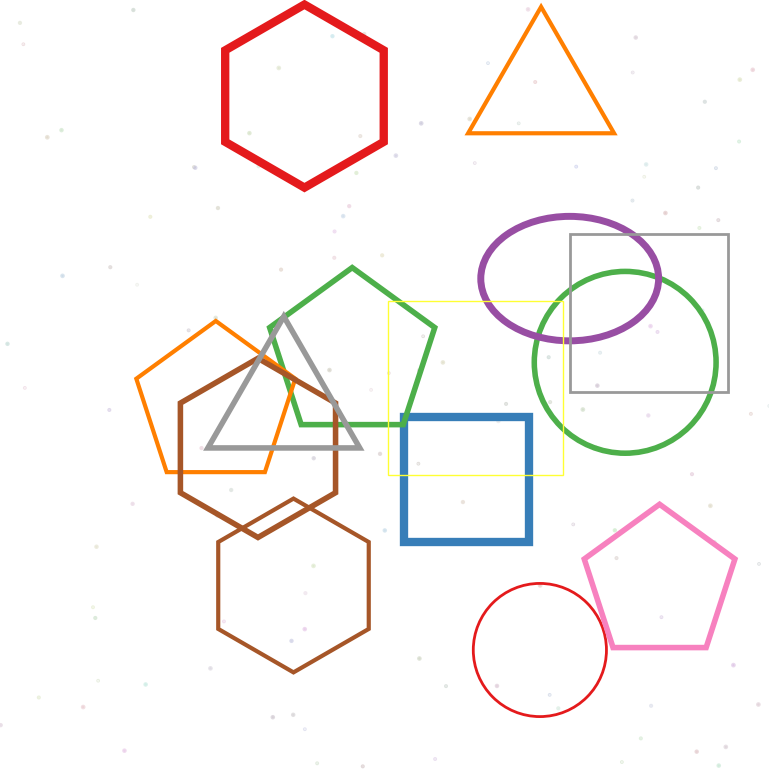[{"shape": "hexagon", "thickness": 3, "radius": 0.59, "center": [0.395, 0.875]}, {"shape": "circle", "thickness": 1, "radius": 0.43, "center": [0.701, 0.156]}, {"shape": "square", "thickness": 3, "radius": 0.41, "center": [0.606, 0.378]}, {"shape": "circle", "thickness": 2, "radius": 0.59, "center": [0.812, 0.529]}, {"shape": "pentagon", "thickness": 2, "radius": 0.56, "center": [0.457, 0.54]}, {"shape": "oval", "thickness": 2.5, "radius": 0.58, "center": [0.74, 0.638]}, {"shape": "triangle", "thickness": 1.5, "radius": 0.55, "center": [0.703, 0.882]}, {"shape": "pentagon", "thickness": 1.5, "radius": 0.54, "center": [0.28, 0.475]}, {"shape": "square", "thickness": 0.5, "radius": 0.57, "center": [0.617, 0.496]}, {"shape": "hexagon", "thickness": 2, "radius": 0.58, "center": [0.335, 0.418]}, {"shape": "hexagon", "thickness": 1.5, "radius": 0.56, "center": [0.381, 0.24]}, {"shape": "pentagon", "thickness": 2, "radius": 0.51, "center": [0.857, 0.242]}, {"shape": "square", "thickness": 1, "radius": 0.51, "center": [0.843, 0.594]}, {"shape": "triangle", "thickness": 2, "radius": 0.57, "center": [0.369, 0.475]}]